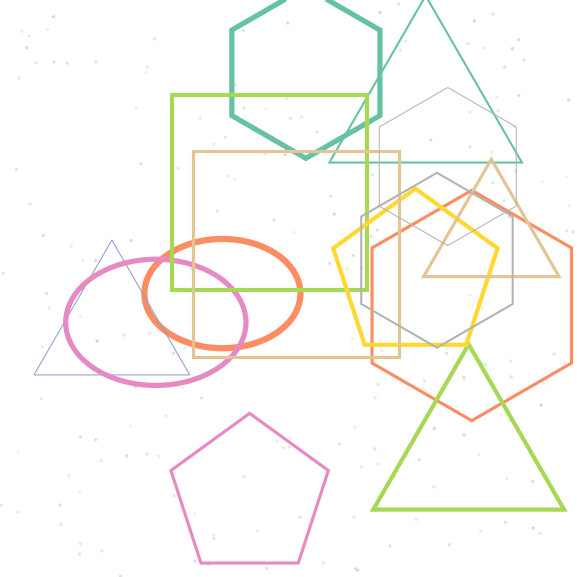[{"shape": "hexagon", "thickness": 2.5, "radius": 0.74, "center": [0.53, 0.873]}, {"shape": "triangle", "thickness": 1, "radius": 0.96, "center": [0.737, 0.814]}, {"shape": "oval", "thickness": 3, "radius": 0.68, "center": [0.385, 0.491]}, {"shape": "hexagon", "thickness": 1.5, "radius": 1.0, "center": [0.817, 0.47]}, {"shape": "triangle", "thickness": 0.5, "radius": 0.78, "center": [0.194, 0.428]}, {"shape": "oval", "thickness": 2.5, "radius": 0.78, "center": [0.27, 0.441]}, {"shape": "pentagon", "thickness": 1.5, "radius": 0.72, "center": [0.432, 0.14]}, {"shape": "triangle", "thickness": 2, "radius": 0.95, "center": [0.812, 0.212]}, {"shape": "square", "thickness": 2, "radius": 0.84, "center": [0.467, 0.665]}, {"shape": "pentagon", "thickness": 2, "radius": 0.75, "center": [0.719, 0.523]}, {"shape": "triangle", "thickness": 1.5, "radius": 0.68, "center": [0.851, 0.588]}, {"shape": "square", "thickness": 1.5, "radius": 0.89, "center": [0.512, 0.56]}, {"shape": "hexagon", "thickness": 1, "radius": 0.76, "center": [0.757, 0.549]}, {"shape": "hexagon", "thickness": 0.5, "radius": 0.68, "center": [0.775, 0.711]}]